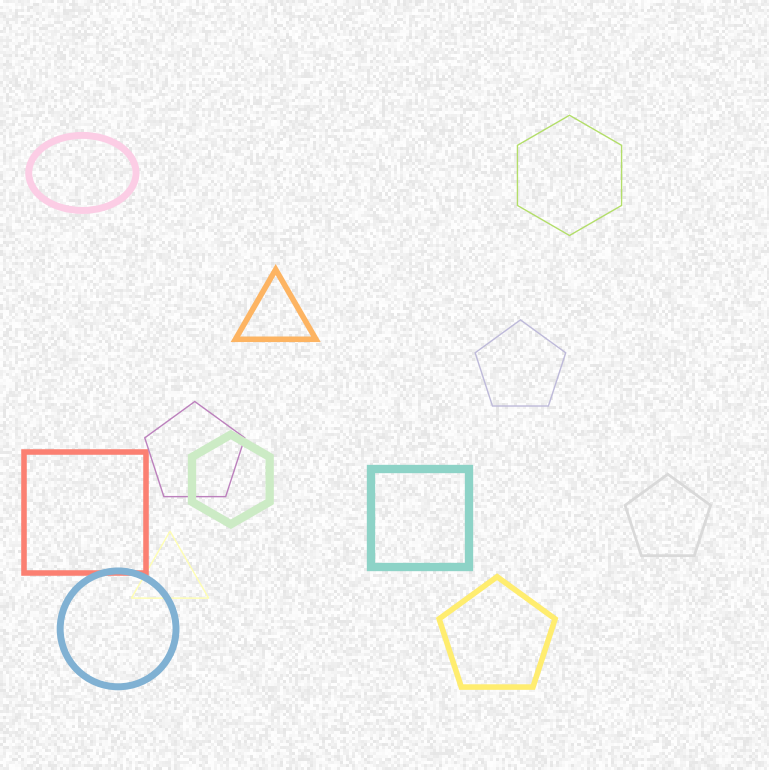[{"shape": "square", "thickness": 3, "radius": 0.32, "center": [0.545, 0.327]}, {"shape": "triangle", "thickness": 0.5, "radius": 0.29, "center": [0.221, 0.252]}, {"shape": "pentagon", "thickness": 0.5, "radius": 0.31, "center": [0.676, 0.523]}, {"shape": "square", "thickness": 2, "radius": 0.4, "center": [0.111, 0.334]}, {"shape": "circle", "thickness": 2.5, "radius": 0.38, "center": [0.153, 0.183]}, {"shape": "triangle", "thickness": 2, "radius": 0.3, "center": [0.358, 0.59]}, {"shape": "hexagon", "thickness": 0.5, "radius": 0.39, "center": [0.74, 0.772]}, {"shape": "oval", "thickness": 2.5, "radius": 0.35, "center": [0.107, 0.775]}, {"shape": "pentagon", "thickness": 1, "radius": 0.29, "center": [0.867, 0.326]}, {"shape": "pentagon", "thickness": 0.5, "radius": 0.34, "center": [0.253, 0.41]}, {"shape": "hexagon", "thickness": 3, "radius": 0.29, "center": [0.3, 0.377]}, {"shape": "pentagon", "thickness": 2, "radius": 0.4, "center": [0.646, 0.172]}]